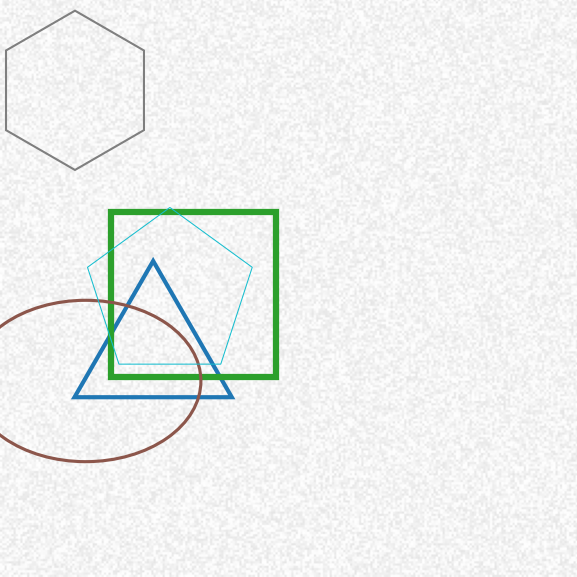[{"shape": "triangle", "thickness": 2, "radius": 0.79, "center": [0.265, 0.39]}, {"shape": "square", "thickness": 3, "radius": 0.72, "center": [0.335, 0.489]}, {"shape": "oval", "thickness": 1.5, "radius": 1.0, "center": [0.148, 0.339]}, {"shape": "hexagon", "thickness": 1, "radius": 0.69, "center": [0.13, 0.843]}, {"shape": "pentagon", "thickness": 0.5, "radius": 0.75, "center": [0.294, 0.49]}]